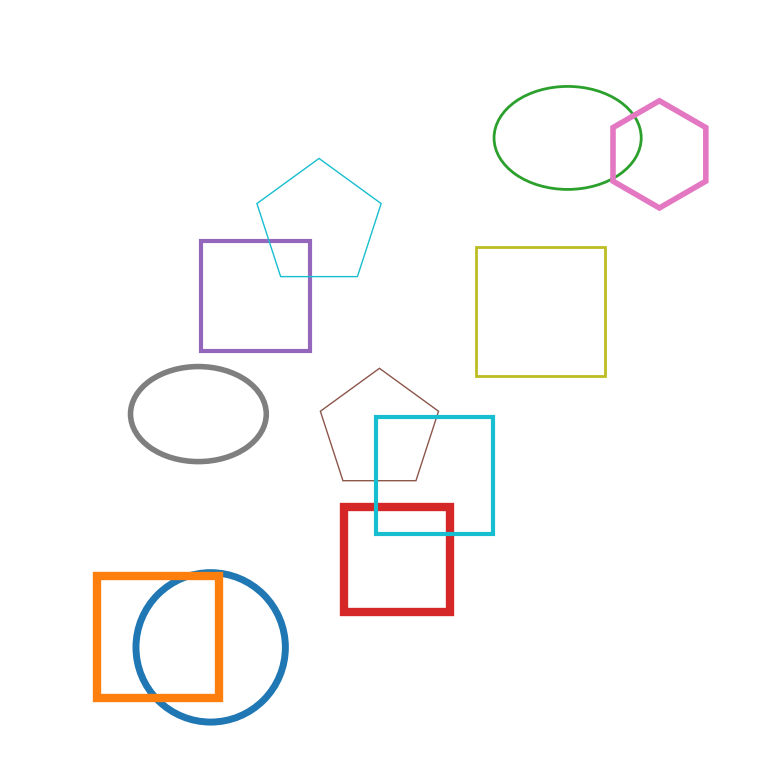[{"shape": "circle", "thickness": 2.5, "radius": 0.49, "center": [0.274, 0.159]}, {"shape": "square", "thickness": 3, "radius": 0.4, "center": [0.205, 0.173]}, {"shape": "oval", "thickness": 1, "radius": 0.48, "center": [0.737, 0.821]}, {"shape": "square", "thickness": 3, "radius": 0.34, "center": [0.515, 0.273]}, {"shape": "square", "thickness": 1.5, "radius": 0.36, "center": [0.332, 0.616]}, {"shape": "pentagon", "thickness": 0.5, "radius": 0.4, "center": [0.493, 0.441]}, {"shape": "hexagon", "thickness": 2, "radius": 0.35, "center": [0.856, 0.8]}, {"shape": "oval", "thickness": 2, "radius": 0.44, "center": [0.258, 0.462]}, {"shape": "square", "thickness": 1, "radius": 0.42, "center": [0.701, 0.595]}, {"shape": "pentagon", "thickness": 0.5, "radius": 0.42, "center": [0.414, 0.709]}, {"shape": "square", "thickness": 1.5, "radius": 0.38, "center": [0.564, 0.383]}]